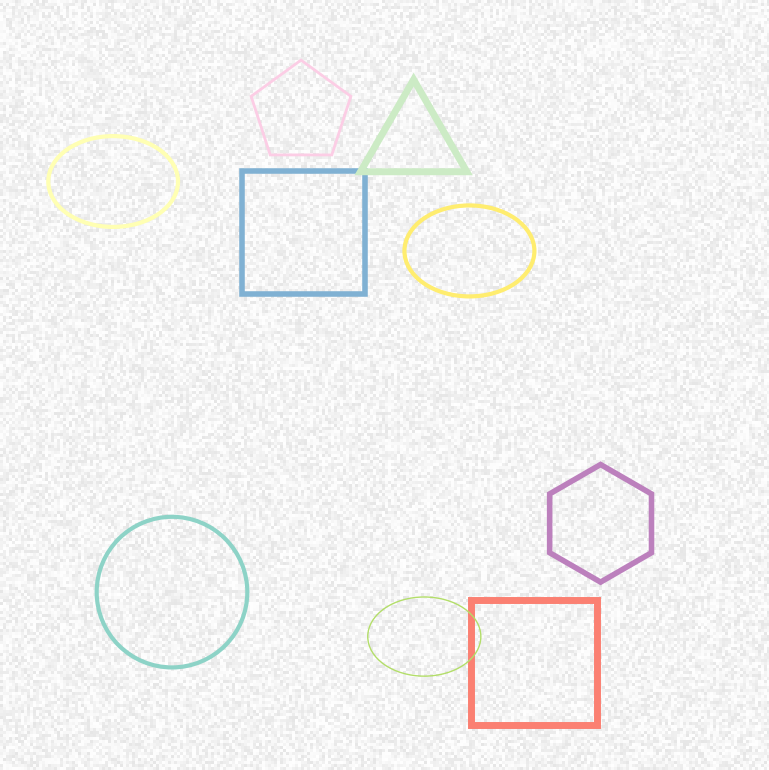[{"shape": "circle", "thickness": 1.5, "radius": 0.49, "center": [0.223, 0.231]}, {"shape": "oval", "thickness": 1.5, "radius": 0.42, "center": [0.147, 0.764]}, {"shape": "square", "thickness": 2.5, "radius": 0.41, "center": [0.694, 0.14]}, {"shape": "square", "thickness": 2, "radius": 0.4, "center": [0.394, 0.698]}, {"shape": "oval", "thickness": 0.5, "radius": 0.37, "center": [0.551, 0.173]}, {"shape": "pentagon", "thickness": 1, "radius": 0.34, "center": [0.391, 0.854]}, {"shape": "hexagon", "thickness": 2, "radius": 0.38, "center": [0.78, 0.32]}, {"shape": "triangle", "thickness": 2.5, "radius": 0.4, "center": [0.537, 0.817]}, {"shape": "oval", "thickness": 1.5, "radius": 0.42, "center": [0.61, 0.674]}]